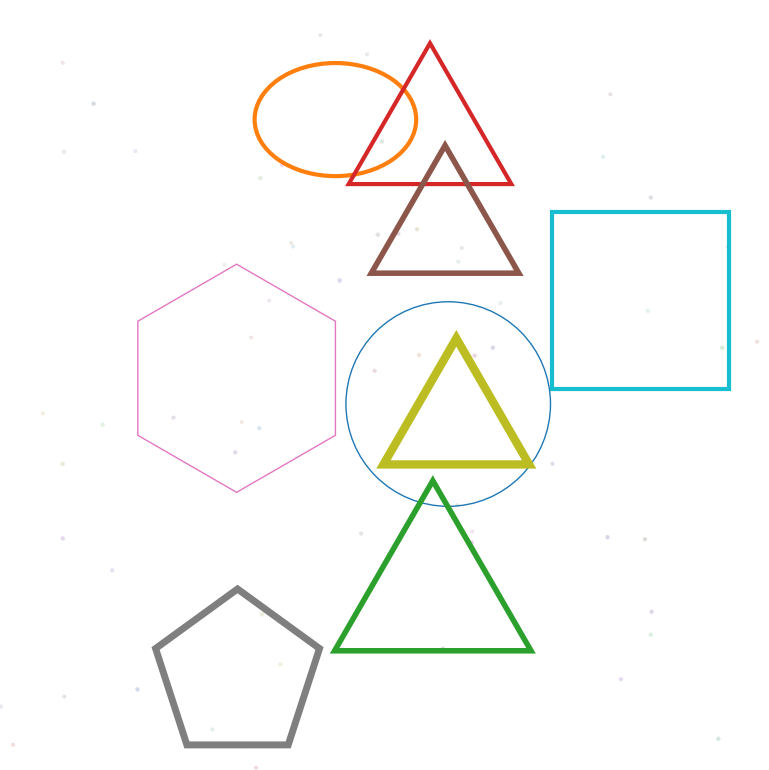[{"shape": "circle", "thickness": 0.5, "radius": 0.66, "center": [0.582, 0.475]}, {"shape": "oval", "thickness": 1.5, "radius": 0.52, "center": [0.436, 0.845]}, {"shape": "triangle", "thickness": 2, "radius": 0.74, "center": [0.562, 0.228]}, {"shape": "triangle", "thickness": 1.5, "radius": 0.61, "center": [0.558, 0.822]}, {"shape": "triangle", "thickness": 2, "radius": 0.55, "center": [0.578, 0.701]}, {"shape": "hexagon", "thickness": 0.5, "radius": 0.74, "center": [0.307, 0.509]}, {"shape": "pentagon", "thickness": 2.5, "radius": 0.56, "center": [0.309, 0.123]}, {"shape": "triangle", "thickness": 3, "radius": 0.55, "center": [0.593, 0.451]}, {"shape": "square", "thickness": 1.5, "radius": 0.58, "center": [0.832, 0.61]}]